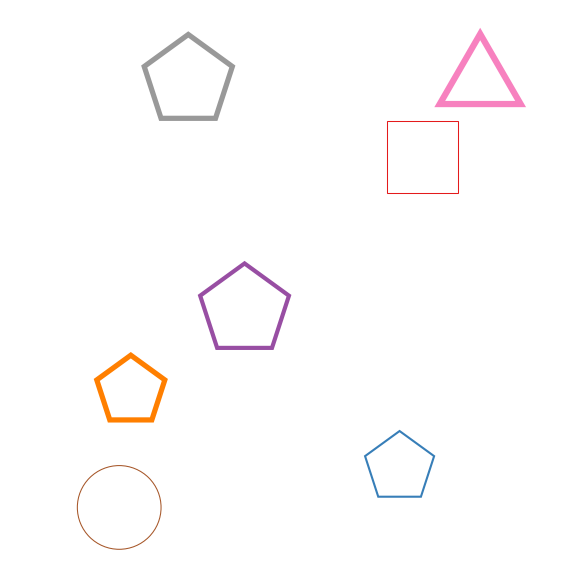[{"shape": "square", "thickness": 0.5, "radius": 0.31, "center": [0.732, 0.727]}, {"shape": "pentagon", "thickness": 1, "radius": 0.31, "center": [0.692, 0.19]}, {"shape": "pentagon", "thickness": 2, "radius": 0.4, "center": [0.423, 0.462]}, {"shape": "pentagon", "thickness": 2.5, "radius": 0.31, "center": [0.227, 0.322]}, {"shape": "circle", "thickness": 0.5, "radius": 0.36, "center": [0.206, 0.12]}, {"shape": "triangle", "thickness": 3, "radius": 0.4, "center": [0.831, 0.859]}, {"shape": "pentagon", "thickness": 2.5, "radius": 0.4, "center": [0.326, 0.859]}]